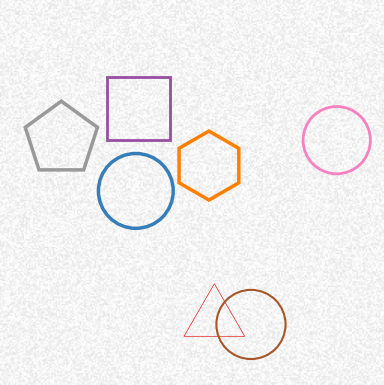[{"shape": "triangle", "thickness": 0.5, "radius": 0.46, "center": [0.557, 0.172]}, {"shape": "circle", "thickness": 2.5, "radius": 0.49, "center": [0.353, 0.504]}, {"shape": "square", "thickness": 2, "radius": 0.41, "center": [0.36, 0.719]}, {"shape": "hexagon", "thickness": 2.5, "radius": 0.45, "center": [0.543, 0.57]}, {"shape": "circle", "thickness": 1.5, "radius": 0.45, "center": [0.652, 0.157]}, {"shape": "circle", "thickness": 2, "radius": 0.44, "center": [0.875, 0.636]}, {"shape": "pentagon", "thickness": 2.5, "radius": 0.49, "center": [0.159, 0.639]}]